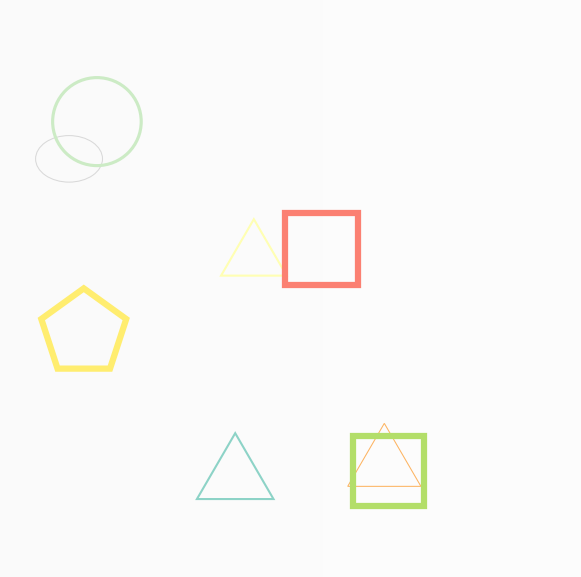[{"shape": "triangle", "thickness": 1, "radius": 0.38, "center": [0.405, 0.173]}, {"shape": "triangle", "thickness": 1, "radius": 0.33, "center": [0.437, 0.554]}, {"shape": "square", "thickness": 3, "radius": 0.31, "center": [0.553, 0.567]}, {"shape": "triangle", "thickness": 0.5, "radius": 0.36, "center": [0.661, 0.193]}, {"shape": "square", "thickness": 3, "radius": 0.31, "center": [0.668, 0.184]}, {"shape": "oval", "thickness": 0.5, "radius": 0.29, "center": [0.119, 0.724]}, {"shape": "circle", "thickness": 1.5, "radius": 0.38, "center": [0.167, 0.789]}, {"shape": "pentagon", "thickness": 3, "radius": 0.38, "center": [0.144, 0.423]}]